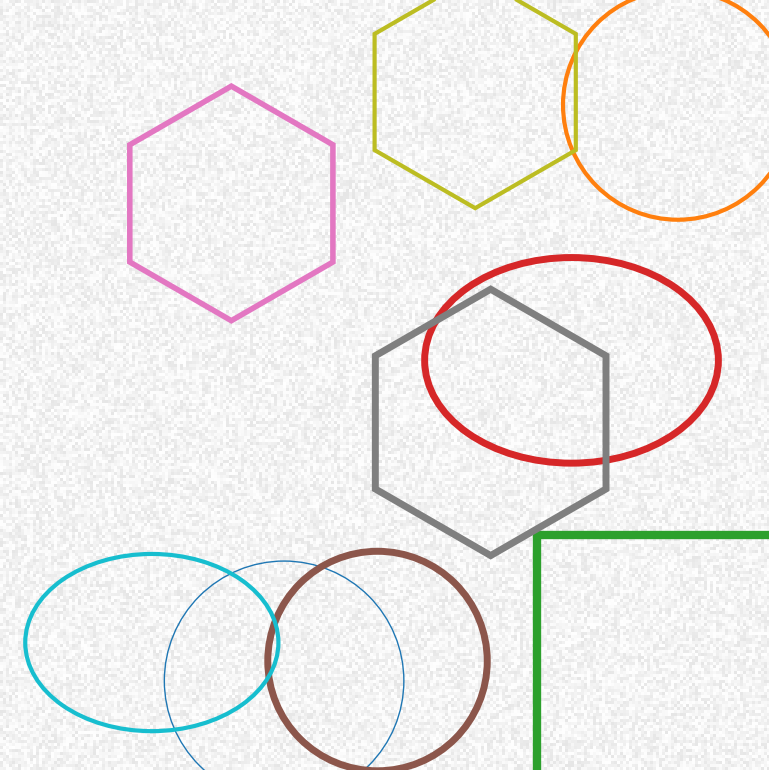[{"shape": "circle", "thickness": 0.5, "radius": 0.78, "center": [0.369, 0.116]}, {"shape": "circle", "thickness": 1.5, "radius": 0.75, "center": [0.88, 0.864]}, {"shape": "square", "thickness": 3, "radius": 0.8, "center": [0.856, 0.146]}, {"shape": "oval", "thickness": 2.5, "radius": 0.95, "center": [0.742, 0.532]}, {"shape": "circle", "thickness": 2.5, "radius": 0.71, "center": [0.49, 0.142]}, {"shape": "hexagon", "thickness": 2, "radius": 0.76, "center": [0.3, 0.736]}, {"shape": "hexagon", "thickness": 2.5, "radius": 0.86, "center": [0.637, 0.451]}, {"shape": "hexagon", "thickness": 1.5, "radius": 0.75, "center": [0.617, 0.881]}, {"shape": "oval", "thickness": 1.5, "radius": 0.82, "center": [0.197, 0.166]}]